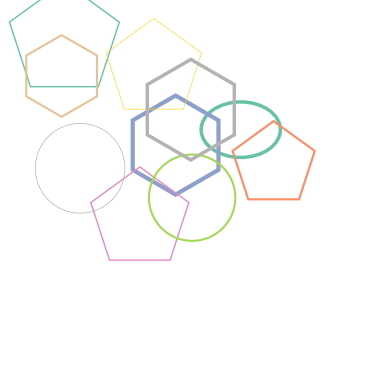[{"shape": "pentagon", "thickness": 1, "radius": 0.75, "center": [0.167, 0.896]}, {"shape": "oval", "thickness": 2.5, "radius": 0.51, "center": [0.625, 0.663]}, {"shape": "pentagon", "thickness": 1.5, "radius": 0.56, "center": [0.711, 0.573]}, {"shape": "hexagon", "thickness": 3, "radius": 0.64, "center": [0.456, 0.623]}, {"shape": "pentagon", "thickness": 1, "radius": 0.67, "center": [0.363, 0.433]}, {"shape": "circle", "thickness": 1.5, "radius": 0.56, "center": [0.499, 0.487]}, {"shape": "pentagon", "thickness": 0.5, "radius": 0.65, "center": [0.4, 0.822]}, {"shape": "hexagon", "thickness": 1.5, "radius": 0.53, "center": [0.16, 0.803]}, {"shape": "circle", "thickness": 0.5, "radius": 0.58, "center": [0.208, 0.563]}, {"shape": "hexagon", "thickness": 2.5, "radius": 0.65, "center": [0.496, 0.715]}]